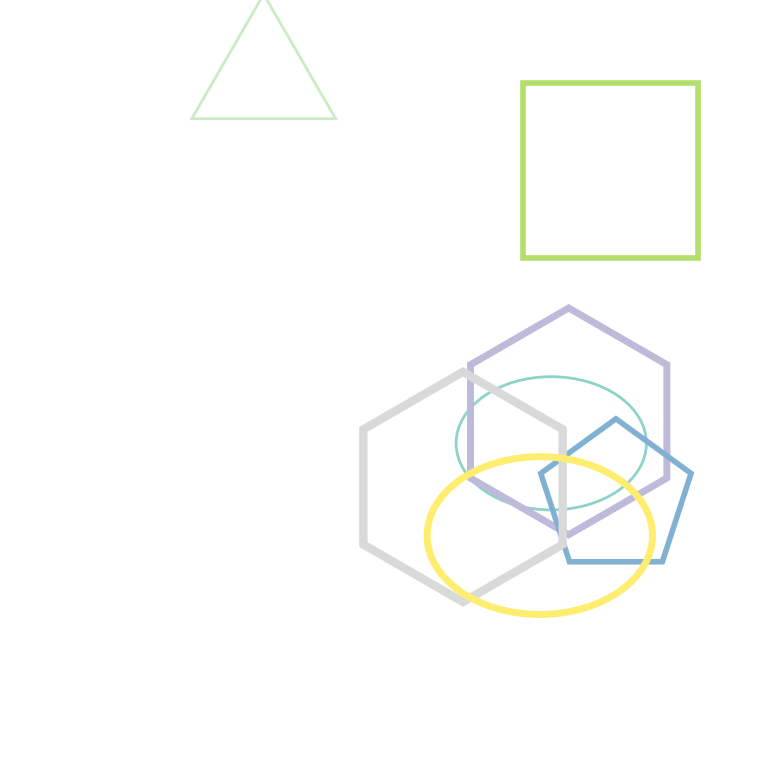[{"shape": "oval", "thickness": 1, "radius": 0.62, "center": [0.716, 0.424]}, {"shape": "hexagon", "thickness": 2.5, "radius": 0.74, "center": [0.739, 0.453]}, {"shape": "pentagon", "thickness": 2, "radius": 0.51, "center": [0.8, 0.353]}, {"shape": "square", "thickness": 2, "radius": 0.57, "center": [0.793, 0.779]}, {"shape": "hexagon", "thickness": 3, "radius": 0.75, "center": [0.601, 0.368]}, {"shape": "triangle", "thickness": 1, "radius": 0.54, "center": [0.342, 0.9]}, {"shape": "oval", "thickness": 2.5, "radius": 0.73, "center": [0.701, 0.304]}]